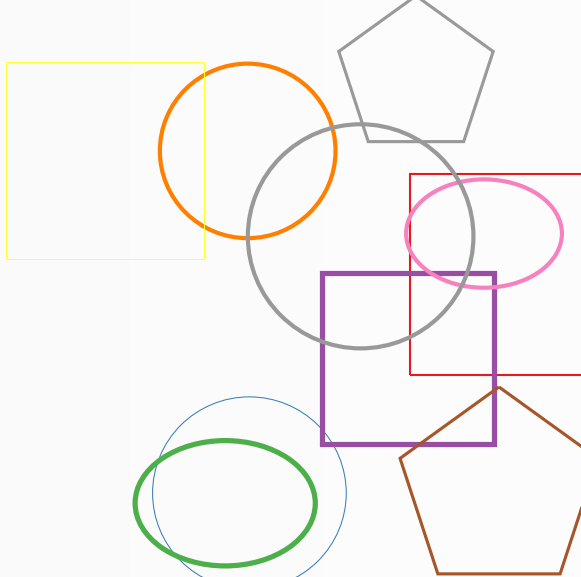[{"shape": "square", "thickness": 1, "radius": 0.87, "center": [0.879, 0.524]}, {"shape": "circle", "thickness": 0.5, "radius": 0.83, "center": [0.429, 0.145]}, {"shape": "oval", "thickness": 2.5, "radius": 0.77, "center": [0.387, 0.128]}, {"shape": "square", "thickness": 2.5, "radius": 0.74, "center": [0.702, 0.378]}, {"shape": "circle", "thickness": 2, "radius": 0.76, "center": [0.426, 0.738]}, {"shape": "square", "thickness": 0.5, "radius": 0.85, "center": [0.181, 0.721]}, {"shape": "pentagon", "thickness": 1.5, "radius": 0.89, "center": [0.858, 0.15]}, {"shape": "oval", "thickness": 2, "radius": 0.67, "center": [0.833, 0.595]}, {"shape": "circle", "thickness": 2, "radius": 0.97, "center": [0.62, 0.59]}, {"shape": "pentagon", "thickness": 1.5, "radius": 0.7, "center": [0.716, 0.867]}]